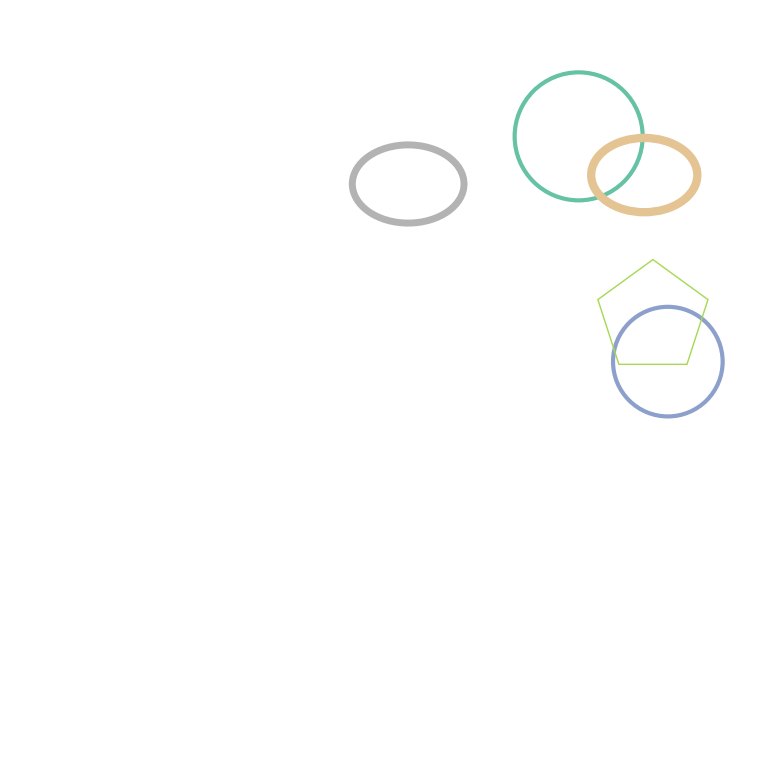[{"shape": "circle", "thickness": 1.5, "radius": 0.42, "center": [0.751, 0.823]}, {"shape": "circle", "thickness": 1.5, "radius": 0.36, "center": [0.867, 0.53]}, {"shape": "pentagon", "thickness": 0.5, "radius": 0.38, "center": [0.848, 0.588]}, {"shape": "oval", "thickness": 3, "radius": 0.34, "center": [0.837, 0.773]}, {"shape": "oval", "thickness": 2.5, "radius": 0.36, "center": [0.53, 0.761]}]